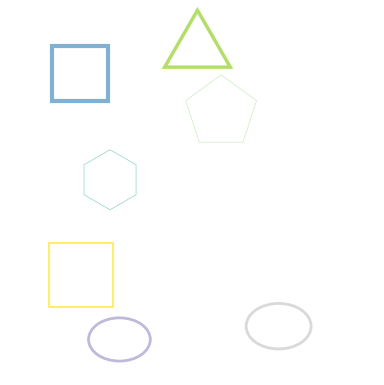[{"shape": "hexagon", "thickness": 0.5, "radius": 0.39, "center": [0.286, 0.533]}, {"shape": "oval", "thickness": 2, "radius": 0.4, "center": [0.31, 0.118]}, {"shape": "square", "thickness": 3, "radius": 0.36, "center": [0.208, 0.809]}, {"shape": "triangle", "thickness": 2.5, "radius": 0.49, "center": [0.513, 0.875]}, {"shape": "oval", "thickness": 2, "radius": 0.42, "center": [0.724, 0.153]}, {"shape": "pentagon", "thickness": 0.5, "radius": 0.48, "center": [0.574, 0.709]}, {"shape": "square", "thickness": 1.5, "radius": 0.42, "center": [0.21, 0.285]}]